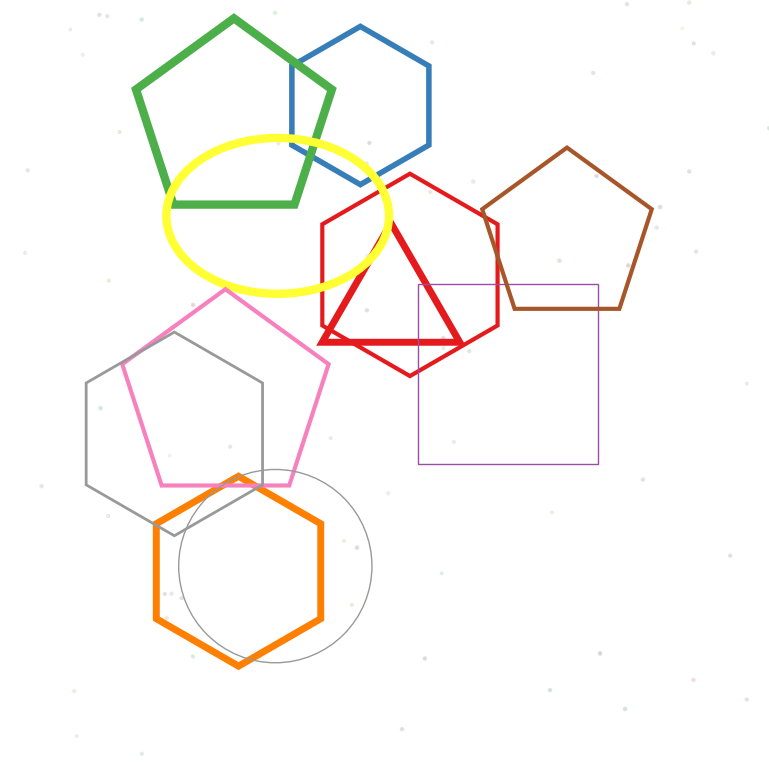[{"shape": "hexagon", "thickness": 1.5, "radius": 0.66, "center": [0.532, 0.643]}, {"shape": "triangle", "thickness": 2.5, "radius": 0.52, "center": [0.508, 0.607]}, {"shape": "hexagon", "thickness": 2, "radius": 0.51, "center": [0.468, 0.863]}, {"shape": "pentagon", "thickness": 3, "radius": 0.67, "center": [0.304, 0.842]}, {"shape": "square", "thickness": 0.5, "radius": 0.58, "center": [0.659, 0.514]}, {"shape": "hexagon", "thickness": 2.5, "radius": 0.62, "center": [0.31, 0.258]}, {"shape": "oval", "thickness": 3, "radius": 0.72, "center": [0.361, 0.72]}, {"shape": "pentagon", "thickness": 1.5, "radius": 0.58, "center": [0.736, 0.693]}, {"shape": "pentagon", "thickness": 1.5, "radius": 0.7, "center": [0.293, 0.483]}, {"shape": "circle", "thickness": 0.5, "radius": 0.63, "center": [0.358, 0.265]}, {"shape": "hexagon", "thickness": 1, "radius": 0.66, "center": [0.226, 0.436]}]